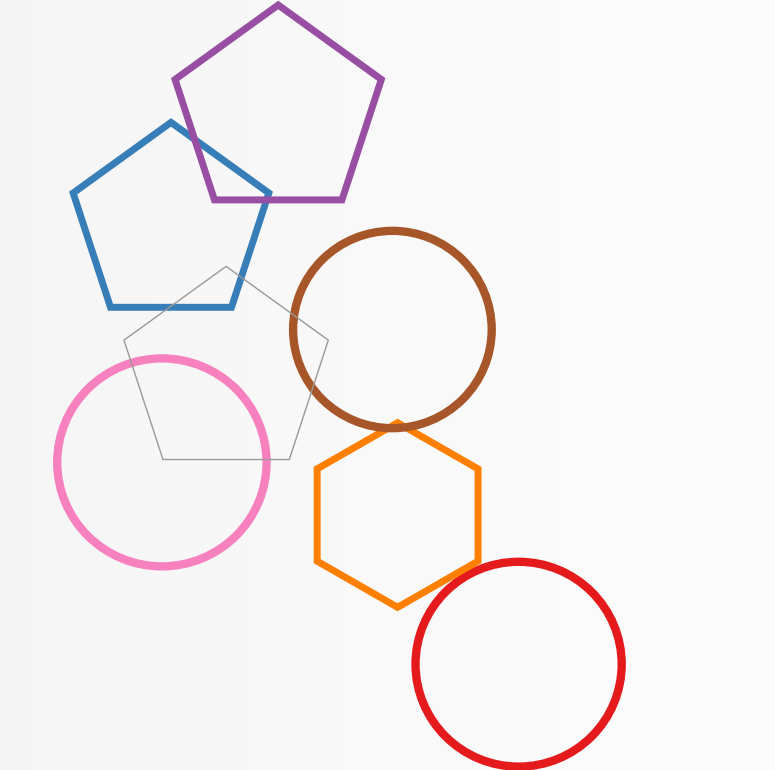[{"shape": "circle", "thickness": 3, "radius": 0.67, "center": [0.669, 0.137]}, {"shape": "pentagon", "thickness": 2.5, "radius": 0.66, "center": [0.221, 0.708]}, {"shape": "pentagon", "thickness": 2.5, "radius": 0.7, "center": [0.359, 0.854]}, {"shape": "hexagon", "thickness": 2.5, "radius": 0.6, "center": [0.513, 0.331]}, {"shape": "circle", "thickness": 3, "radius": 0.64, "center": [0.506, 0.572]}, {"shape": "circle", "thickness": 3, "radius": 0.68, "center": [0.209, 0.4]}, {"shape": "pentagon", "thickness": 0.5, "radius": 0.69, "center": [0.292, 0.515]}]